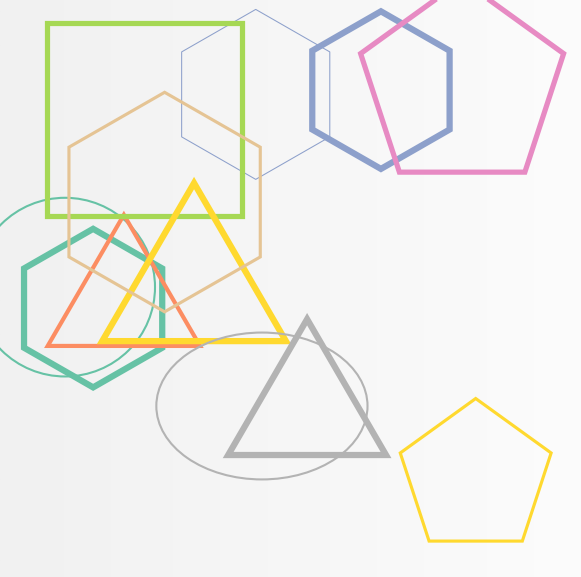[{"shape": "circle", "thickness": 1, "radius": 0.77, "center": [0.112, 0.502]}, {"shape": "hexagon", "thickness": 3, "radius": 0.69, "center": [0.16, 0.466]}, {"shape": "triangle", "thickness": 2, "radius": 0.76, "center": [0.213, 0.476]}, {"shape": "hexagon", "thickness": 0.5, "radius": 0.74, "center": [0.44, 0.836]}, {"shape": "hexagon", "thickness": 3, "radius": 0.68, "center": [0.655, 0.843]}, {"shape": "pentagon", "thickness": 2.5, "radius": 0.92, "center": [0.795, 0.85]}, {"shape": "square", "thickness": 2.5, "radius": 0.84, "center": [0.249, 0.793]}, {"shape": "triangle", "thickness": 3, "radius": 0.91, "center": [0.334, 0.5]}, {"shape": "pentagon", "thickness": 1.5, "radius": 0.68, "center": [0.818, 0.173]}, {"shape": "hexagon", "thickness": 1.5, "radius": 0.95, "center": [0.283, 0.649]}, {"shape": "oval", "thickness": 1, "radius": 0.91, "center": [0.451, 0.296]}, {"shape": "triangle", "thickness": 3, "radius": 0.78, "center": [0.528, 0.29]}]